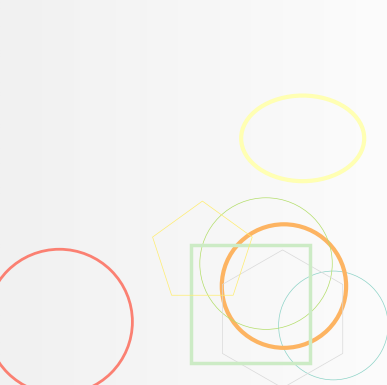[{"shape": "circle", "thickness": 0.5, "radius": 0.71, "center": [0.86, 0.155]}, {"shape": "oval", "thickness": 3, "radius": 0.79, "center": [0.781, 0.641]}, {"shape": "circle", "thickness": 2, "radius": 0.94, "center": [0.153, 0.164]}, {"shape": "circle", "thickness": 3, "radius": 0.8, "center": [0.733, 0.257]}, {"shape": "circle", "thickness": 0.5, "radius": 0.85, "center": [0.687, 0.315]}, {"shape": "hexagon", "thickness": 0.5, "radius": 0.9, "center": [0.729, 0.172]}, {"shape": "square", "thickness": 2.5, "radius": 0.77, "center": [0.646, 0.21]}, {"shape": "pentagon", "thickness": 0.5, "radius": 0.68, "center": [0.522, 0.342]}]